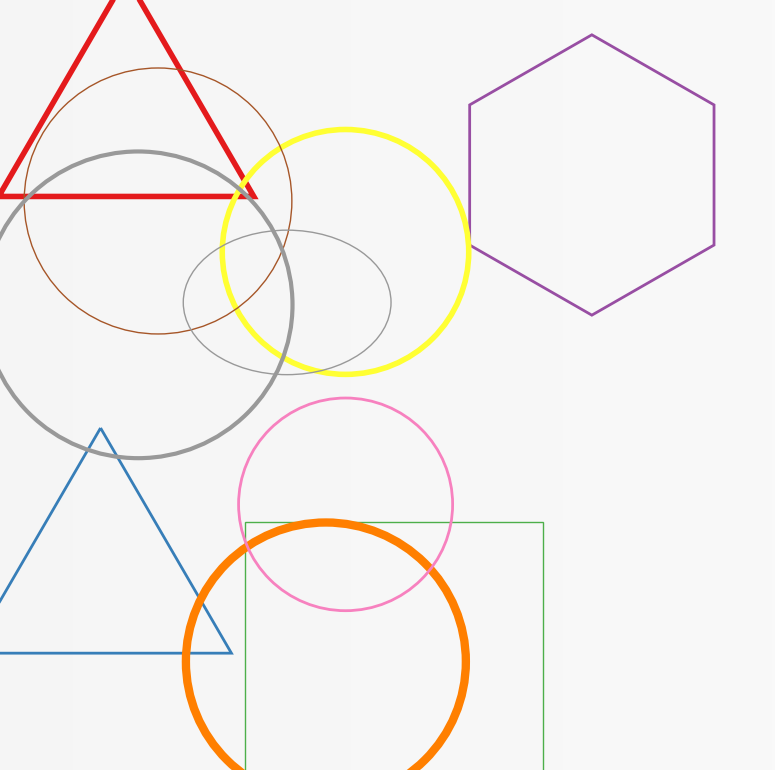[{"shape": "triangle", "thickness": 2, "radius": 0.95, "center": [0.163, 0.84]}, {"shape": "triangle", "thickness": 1, "radius": 0.97, "center": [0.13, 0.249]}, {"shape": "square", "thickness": 0.5, "radius": 0.96, "center": [0.508, 0.13]}, {"shape": "hexagon", "thickness": 1, "radius": 0.91, "center": [0.764, 0.773]}, {"shape": "circle", "thickness": 3, "radius": 0.9, "center": [0.42, 0.141]}, {"shape": "circle", "thickness": 2, "radius": 0.8, "center": [0.446, 0.673]}, {"shape": "circle", "thickness": 0.5, "radius": 0.86, "center": [0.204, 0.739]}, {"shape": "circle", "thickness": 1, "radius": 0.69, "center": [0.446, 0.345]}, {"shape": "circle", "thickness": 1.5, "radius": 1.0, "center": [0.178, 0.604]}, {"shape": "oval", "thickness": 0.5, "radius": 0.67, "center": [0.371, 0.607]}]